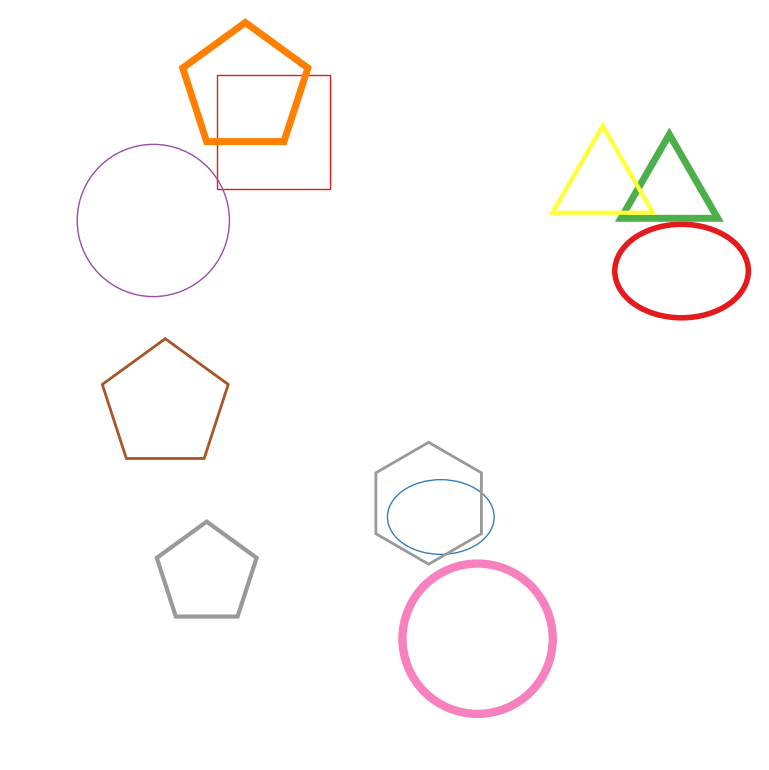[{"shape": "oval", "thickness": 2, "radius": 0.43, "center": [0.885, 0.648]}, {"shape": "square", "thickness": 0.5, "radius": 0.37, "center": [0.355, 0.829]}, {"shape": "oval", "thickness": 0.5, "radius": 0.35, "center": [0.572, 0.329]}, {"shape": "triangle", "thickness": 2.5, "radius": 0.36, "center": [0.869, 0.753]}, {"shape": "circle", "thickness": 0.5, "radius": 0.49, "center": [0.199, 0.714]}, {"shape": "pentagon", "thickness": 2.5, "radius": 0.43, "center": [0.319, 0.885]}, {"shape": "triangle", "thickness": 1.5, "radius": 0.38, "center": [0.783, 0.761]}, {"shape": "pentagon", "thickness": 1, "radius": 0.43, "center": [0.215, 0.474]}, {"shape": "circle", "thickness": 3, "radius": 0.49, "center": [0.62, 0.17]}, {"shape": "hexagon", "thickness": 1, "radius": 0.4, "center": [0.557, 0.346]}, {"shape": "pentagon", "thickness": 1.5, "radius": 0.34, "center": [0.268, 0.254]}]